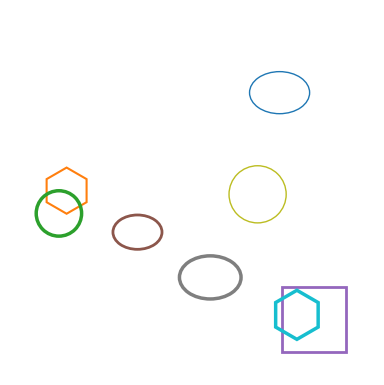[{"shape": "oval", "thickness": 1, "radius": 0.39, "center": [0.726, 0.759]}, {"shape": "hexagon", "thickness": 1.5, "radius": 0.3, "center": [0.173, 0.505]}, {"shape": "circle", "thickness": 2.5, "radius": 0.29, "center": [0.153, 0.446]}, {"shape": "square", "thickness": 2, "radius": 0.42, "center": [0.816, 0.17]}, {"shape": "oval", "thickness": 2, "radius": 0.32, "center": [0.357, 0.397]}, {"shape": "oval", "thickness": 2.5, "radius": 0.4, "center": [0.546, 0.279]}, {"shape": "circle", "thickness": 1, "radius": 0.37, "center": [0.669, 0.495]}, {"shape": "hexagon", "thickness": 2.5, "radius": 0.32, "center": [0.771, 0.182]}]